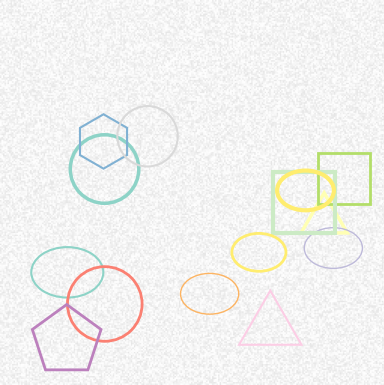[{"shape": "oval", "thickness": 1.5, "radius": 0.47, "center": [0.175, 0.293]}, {"shape": "circle", "thickness": 2.5, "radius": 0.45, "center": [0.272, 0.561]}, {"shape": "triangle", "thickness": 2.5, "radius": 0.35, "center": [0.842, 0.43]}, {"shape": "oval", "thickness": 1, "radius": 0.38, "center": [0.866, 0.356]}, {"shape": "circle", "thickness": 2, "radius": 0.48, "center": [0.272, 0.21]}, {"shape": "hexagon", "thickness": 1.5, "radius": 0.35, "center": [0.269, 0.633]}, {"shape": "oval", "thickness": 1, "radius": 0.38, "center": [0.544, 0.237]}, {"shape": "square", "thickness": 2, "radius": 0.34, "center": [0.894, 0.536]}, {"shape": "triangle", "thickness": 1.5, "radius": 0.47, "center": [0.702, 0.151]}, {"shape": "circle", "thickness": 1.5, "radius": 0.39, "center": [0.383, 0.646]}, {"shape": "pentagon", "thickness": 2, "radius": 0.47, "center": [0.173, 0.115]}, {"shape": "square", "thickness": 3, "radius": 0.4, "center": [0.79, 0.475]}, {"shape": "oval", "thickness": 3, "radius": 0.37, "center": [0.794, 0.505]}, {"shape": "oval", "thickness": 2, "radius": 0.35, "center": [0.672, 0.345]}]